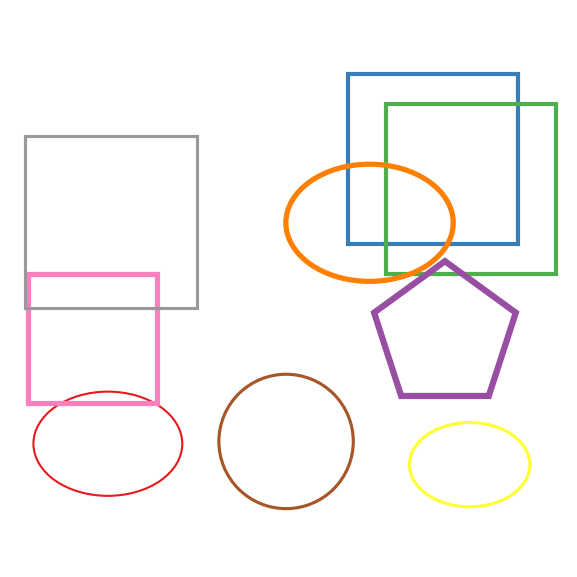[{"shape": "oval", "thickness": 1, "radius": 0.64, "center": [0.187, 0.231]}, {"shape": "square", "thickness": 2, "radius": 0.74, "center": [0.749, 0.724]}, {"shape": "square", "thickness": 2, "radius": 0.73, "center": [0.815, 0.672]}, {"shape": "pentagon", "thickness": 3, "radius": 0.64, "center": [0.77, 0.418]}, {"shape": "oval", "thickness": 2.5, "radius": 0.72, "center": [0.64, 0.613]}, {"shape": "oval", "thickness": 1.5, "radius": 0.52, "center": [0.813, 0.194]}, {"shape": "circle", "thickness": 1.5, "radius": 0.58, "center": [0.495, 0.235]}, {"shape": "square", "thickness": 2.5, "radius": 0.56, "center": [0.161, 0.414]}, {"shape": "square", "thickness": 1.5, "radius": 0.74, "center": [0.192, 0.615]}]